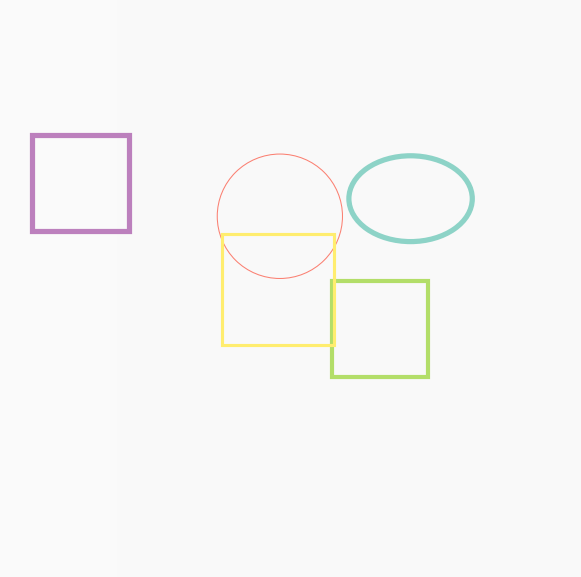[{"shape": "oval", "thickness": 2.5, "radius": 0.53, "center": [0.706, 0.655]}, {"shape": "circle", "thickness": 0.5, "radius": 0.54, "center": [0.481, 0.625]}, {"shape": "square", "thickness": 2, "radius": 0.41, "center": [0.654, 0.43]}, {"shape": "square", "thickness": 2.5, "radius": 0.42, "center": [0.138, 0.682]}, {"shape": "square", "thickness": 1.5, "radius": 0.48, "center": [0.479, 0.498]}]